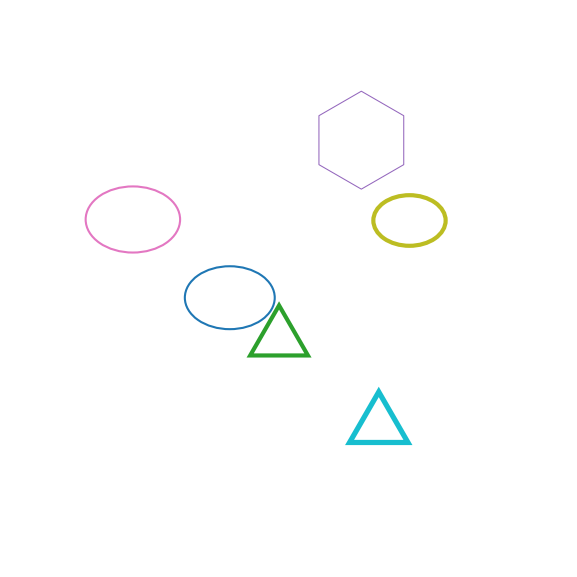[{"shape": "oval", "thickness": 1, "radius": 0.39, "center": [0.398, 0.484]}, {"shape": "triangle", "thickness": 2, "radius": 0.29, "center": [0.483, 0.412]}, {"shape": "hexagon", "thickness": 0.5, "radius": 0.42, "center": [0.626, 0.756]}, {"shape": "oval", "thickness": 1, "radius": 0.41, "center": [0.23, 0.619]}, {"shape": "oval", "thickness": 2, "radius": 0.31, "center": [0.709, 0.617]}, {"shape": "triangle", "thickness": 2.5, "radius": 0.29, "center": [0.656, 0.262]}]